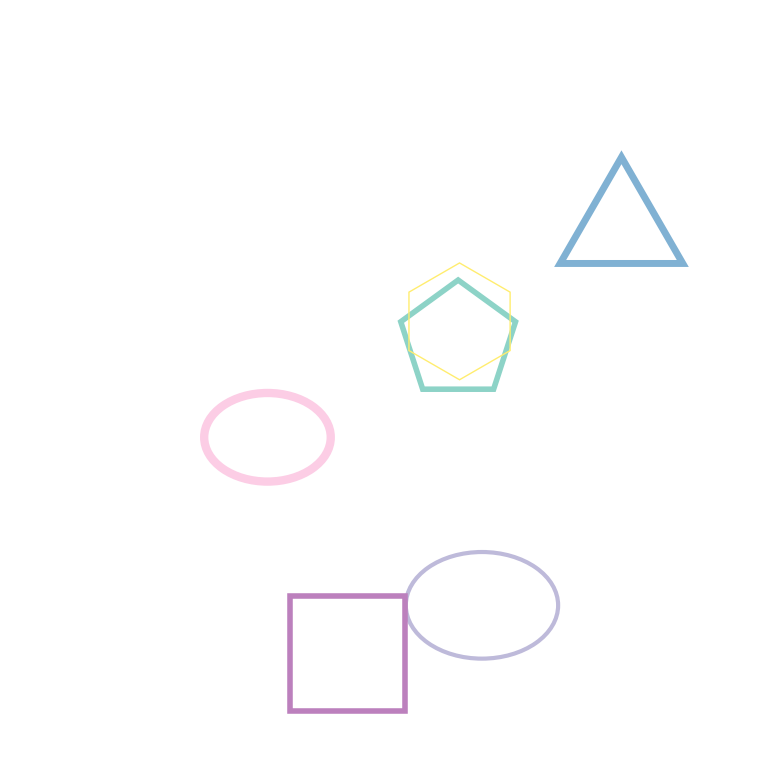[{"shape": "pentagon", "thickness": 2, "radius": 0.39, "center": [0.595, 0.558]}, {"shape": "oval", "thickness": 1.5, "radius": 0.49, "center": [0.626, 0.214]}, {"shape": "triangle", "thickness": 2.5, "radius": 0.46, "center": [0.807, 0.704]}, {"shape": "oval", "thickness": 3, "radius": 0.41, "center": [0.347, 0.432]}, {"shape": "square", "thickness": 2, "radius": 0.37, "center": [0.451, 0.151]}, {"shape": "hexagon", "thickness": 0.5, "radius": 0.38, "center": [0.597, 0.583]}]